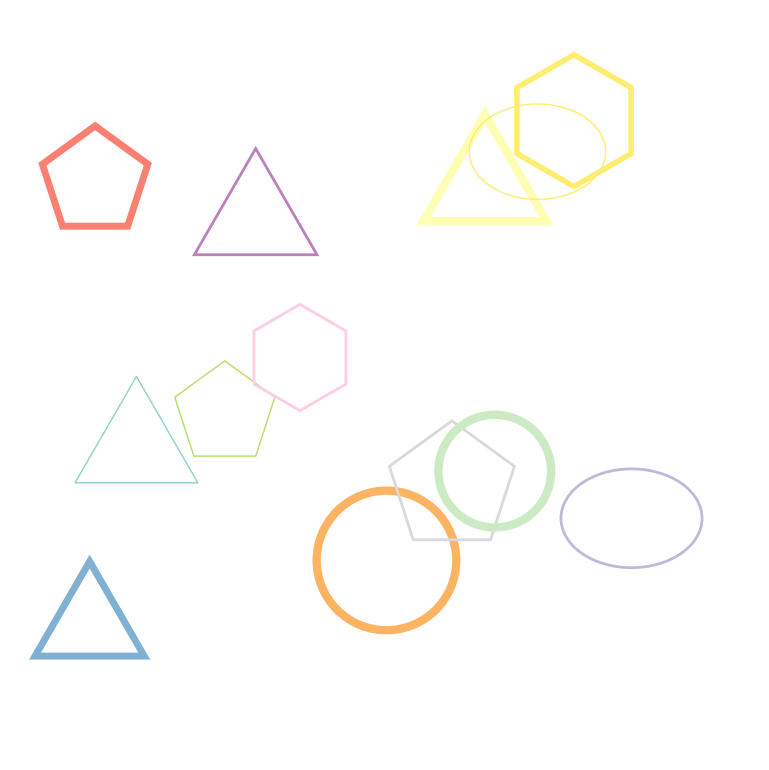[{"shape": "triangle", "thickness": 0.5, "radius": 0.46, "center": [0.177, 0.419]}, {"shape": "triangle", "thickness": 3, "radius": 0.46, "center": [0.63, 0.759]}, {"shape": "oval", "thickness": 1, "radius": 0.46, "center": [0.82, 0.327]}, {"shape": "pentagon", "thickness": 2.5, "radius": 0.36, "center": [0.124, 0.764]}, {"shape": "triangle", "thickness": 2.5, "radius": 0.41, "center": [0.116, 0.189]}, {"shape": "circle", "thickness": 3, "radius": 0.45, "center": [0.502, 0.272]}, {"shape": "pentagon", "thickness": 0.5, "radius": 0.34, "center": [0.292, 0.463]}, {"shape": "hexagon", "thickness": 1, "radius": 0.34, "center": [0.39, 0.536]}, {"shape": "pentagon", "thickness": 1, "radius": 0.43, "center": [0.587, 0.368]}, {"shape": "triangle", "thickness": 1, "radius": 0.46, "center": [0.332, 0.715]}, {"shape": "circle", "thickness": 3, "radius": 0.37, "center": [0.643, 0.388]}, {"shape": "hexagon", "thickness": 2, "radius": 0.43, "center": [0.745, 0.843]}, {"shape": "oval", "thickness": 0.5, "radius": 0.44, "center": [0.698, 0.803]}]